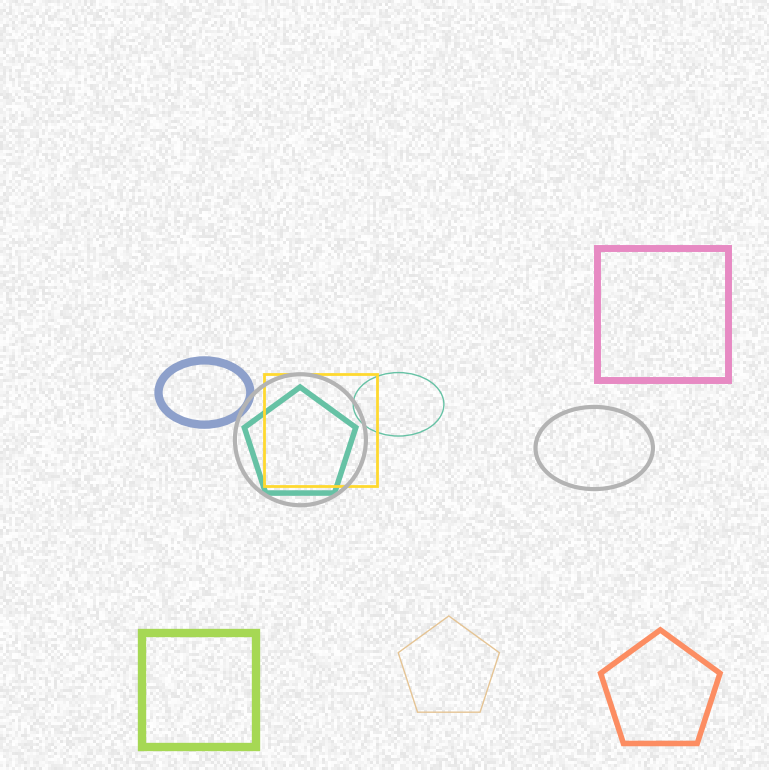[{"shape": "oval", "thickness": 0.5, "radius": 0.29, "center": [0.518, 0.475]}, {"shape": "pentagon", "thickness": 2, "radius": 0.38, "center": [0.39, 0.421]}, {"shape": "pentagon", "thickness": 2, "radius": 0.41, "center": [0.858, 0.1]}, {"shape": "oval", "thickness": 3, "radius": 0.3, "center": [0.265, 0.49]}, {"shape": "square", "thickness": 2.5, "radius": 0.43, "center": [0.86, 0.592]}, {"shape": "square", "thickness": 3, "radius": 0.37, "center": [0.259, 0.104]}, {"shape": "square", "thickness": 1, "radius": 0.37, "center": [0.416, 0.441]}, {"shape": "pentagon", "thickness": 0.5, "radius": 0.35, "center": [0.583, 0.131]}, {"shape": "circle", "thickness": 1.5, "radius": 0.43, "center": [0.39, 0.429]}, {"shape": "oval", "thickness": 1.5, "radius": 0.38, "center": [0.772, 0.418]}]